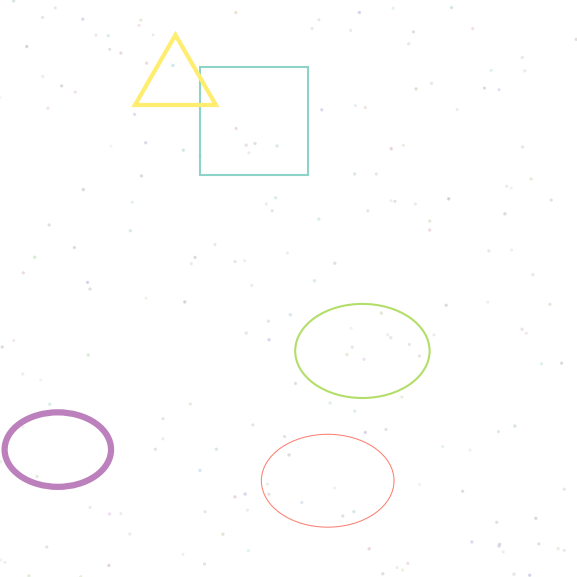[{"shape": "square", "thickness": 1, "radius": 0.47, "center": [0.44, 0.79]}, {"shape": "oval", "thickness": 0.5, "radius": 0.57, "center": [0.567, 0.167]}, {"shape": "oval", "thickness": 1, "radius": 0.58, "center": [0.628, 0.391]}, {"shape": "oval", "thickness": 3, "radius": 0.46, "center": [0.1, 0.221]}, {"shape": "triangle", "thickness": 2, "radius": 0.4, "center": [0.304, 0.858]}]